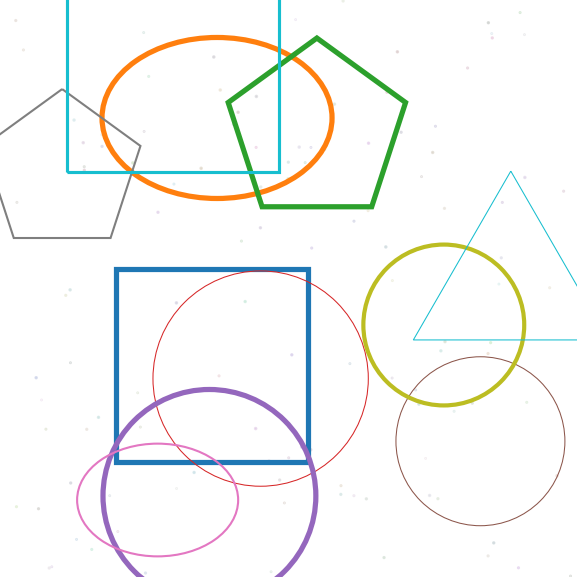[{"shape": "square", "thickness": 2.5, "radius": 0.83, "center": [0.367, 0.366]}, {"shape": "oval", "thickness": 2.5, "radius": 1.0, "center": [0.376, 0.795]}, {"shape": "pentagon", "thickness": 2.5, "radius": 0.81, "center": [0.549, 0.772]}, {"shape": "circle", "thickness": 0.5, "radius": 0.93, "center": [0.451, 0.344]}, {"shape": "circle", "thickness": 2.5, "radius": 0.92, "center": [0.363, 0.14]}, {"shape": "circle", "thickness": 0.5, "radius": 0.73, "center": [0.832, 0.235]}, {"shape": "oval", "thickness": 1, "radius": 0.7, "center": [0.273, 0.133]}, {"shape": "pentagon", "thickness": 1, "radius": 0.71, "center": [0.108, 0.702]}, {"shape": "circle", "thickness": 2, "radius": 0.7, "center": [0.768, 0.436]}, {"shape": "triangle", "thickness": 0.5, "radius": 0.97, "center": [0.885, 0.508]}, {"shape": "square", "thickness": 1.5, "radius": 0.92, "center": [0.3, 0.885]}]